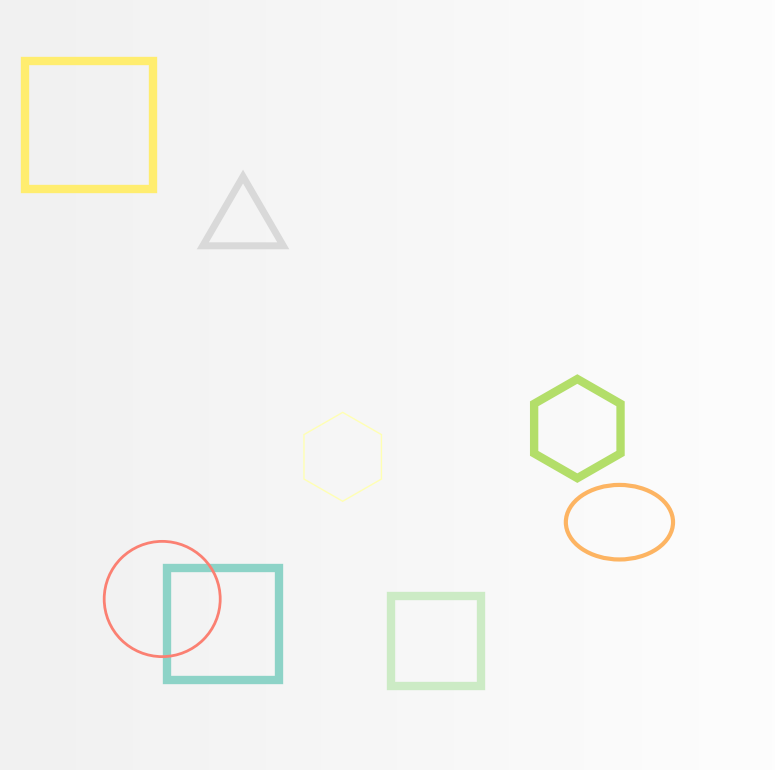[{"shape": "square", "thickness": 3, "radius": 0.36, "center": [0.288, 0.189]}, {"shape": "hexagon", "thickness": 0.5, "radius": 0.29, "center": [0.442, 0.407]}, {"shape": "circle", "thickness": 1, "radius": 0.37, "center": [0.209, 0.222]}, {"shape": "oval", "thickness": 1.5, "radius": 0.35, "center": [0.799, 0.322]}, {"shape": "hexagon", "thickness": 3, "radius": 0.32, "center": [0.745, 0.443]}, {"shape": "triangle", "thickness": 2.5, "radius": 0.3, "center": [0.314, 0.711]}, {"shape": "square", "thickness": 3, "radius": 0.29, "center": [0.563, 0.167]}, {"shape": "square", "thickness": 3, "radius": 0.41, "center": [0.115, 0.838]}]